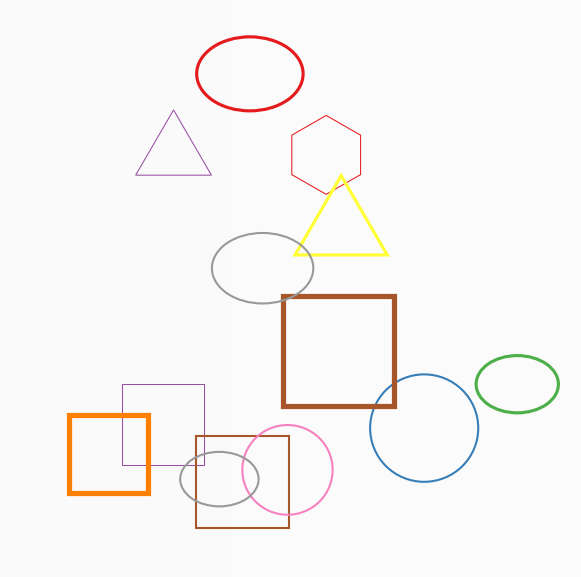[{"shape": "oval", "thickness": 1.5, "radius": 0.46, "center": [0.43, 0.871]}, {"shape": "hexagon", "thickness": 0.5, "radius": 0.34, "center": [0.561, 0.731]}, {"shape": "circle", "thickness": 1, "radius": 0.47, "center": [0.73, 0.258]}, {"shape": "oval", "thickness": 1.5, "radius": 0.35, "center": [0.89, 0.334]}, {"shape": "square", "thickness": 0.5, "radius": 0.35, "center": [0.281, 0.264]}, {"shape": "triangle", "thickness": 0.5, "radius": 0.38, "center": [0.299, 0.733]}, {"shape": "square", "thickness": 2.5, "radius": 0.34, "center": [0.186, 0.213]}, {"shape": "triangle", "thickness": 1.5, "radius": 0.46, "center": [0.587, 0.603]}, {"shape": "square", "thickness": 1, "radius": 0.4, "center": [0.418, 0.165]}, {"shape": "square", "thickness": 2.5, "radius": 0.48, "center": [0.582, 0.391]}, {"shape": "circle", "thickness": 1, "radius": 0.39, "center": [0.495, 0.185]}, {"shape": "oval", "thickness": 1, "radius": 0.44, "center": [0.452, 0.535]}, {"shape": "oval", "thickness": 1, "radius": 0.34, "center": [0.377, 0.169]}]